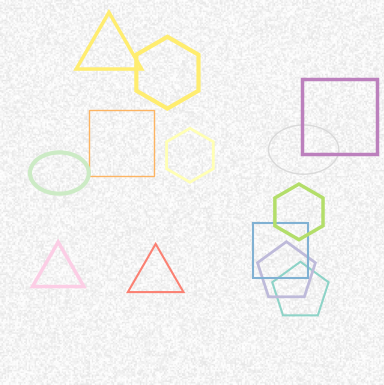[{"shape": "pentagon", "thickness": 1.5, "radius": 0.38, "center": [0.78, 0.243]}, {"shape": "hexagon", "thickness": 2, "radius": 0.35, "center": [0.493, 0.597]}, {"shape": "pentagon", "thickness": 2, "radius": 0.4, "center": [0.744, 0.293]}, {"shape": "triangle", "thickness": 1.5, "radius": 0.42, "center": [0.404, 0.283]}, {"shape": "square", "thickness": 1.5, "radius": 0.36, "center": [0.73, 0.351]}, {"shape": "square", "thickness": 1, "radius": 0.42, "center": [0.316, 0.629]}, {"shape": "hexagon", "thickness": 2.5, "radius": 0.36, "center": [0.776, 0.45]}, {"shape": "triangle", "thickness": 2.5, "radius": 0.39, "center": [0.151, 0.294]}, {"shape": "oval", "thickness": 1, "radius": 0.46, "center": [0.789, 0.611]}, {"shape": "square", "thickness": 2.5, "radius": 0.49, "center": [0.882, 0.699]}, {"shape": "oval", "thickness": 3, "radius": 0.38, "center": [0.154, 0.551]}, {"shape": "hexagon", "thickness": 3, "radius": 0.47, "center": [0.435, 0.811]}, {"shape": "triangle", "thickness": 2.5, "radius": 0.49, "center": [0.283, 0.87]}]